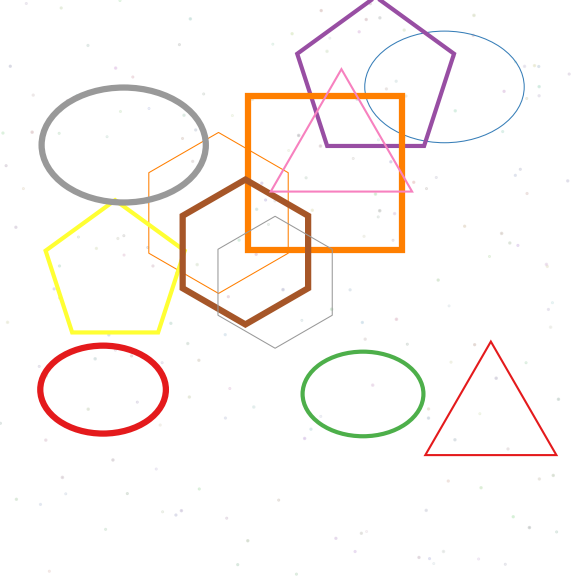[{"shape": "triangle", "thickness": 1, "radius": 0.66, "center": [0.85, 0.277]}, {"shape": "oval", "thickness": 3, "radius": 0.54, "center": [0.178, 0.324]}, {"shape": "oval", "thickness": 0.5, "radius": 0.69, "center": [0.77, 0.849]}, {"shape": "oval", "thickness": 2, "radius": 0.52, "center": [0.629, 0.317]}, {"shape": "pentagon", "thickness": 2, "radius": 0.71, "center": [0.65, 0.862]}, {"shape": "hexagon", "thickness": 0.5, "radius": 0.7, "center": [0.378, 0.63]}, {"shape": "square", "thickness": 3, "radius": 0.67, "center": [0.562, 0.699]}, {"shape": "pentagon", "thickness": 2, "radius": 0.63, "center": [0.199, 0.526]}, {"shape": "hexagon", "thickness": 3, "radius": 0.63, "center": [0.425, 0.563]}, {"shape": "triangle", "thickness": 1, "radius": 0.71, "center": [0.591, 0.738]}, {"shape": "oval", "thickness": 3, "radius": 0.71, "center": [0.214, 0.748]}, {"shape": "hexagon", "thickness": 0.5, "radius": 0.57, "center": [0.476, 0.51]}]